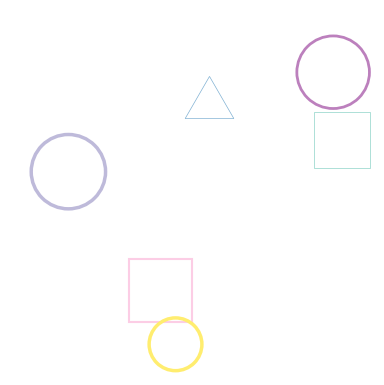[{"shape": "square", "thickness": 0.5, "radius": 0.36, "center": [0.889, 0.636]}, {"shape": "circle", "thickness": 2.5, "radius": 0.48, "center": [0.178, 0.554]}, {"shape": "triangle", "thickness": 0.5, "radius": 0.37, "center": [0.544, 0.729]}, {"shape": "square", "thickness": 1.5, "radius": 0.41, "center": [0.418, 0.245]}, {"shape": "circle", "thickness": 2, "radius": 0.47, "center": [0.865, 0.812]}, {"shape": "circle", "thickness": 2.5, "radius": 0.34, "center": [0.456, 0.106]}]